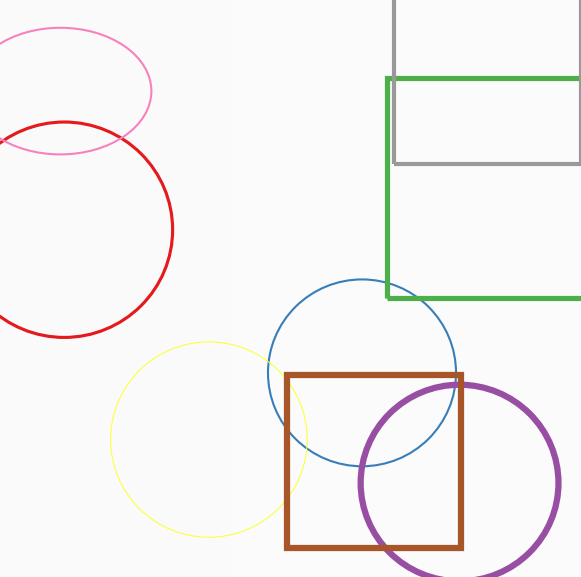[{"shape": "circle", "thickness": 1.5, "radius": 0.93, "center": [0.111, 0.601]}, {"shape": "circle", "thickness": 1, "radius": 0.81, "center": [0.623, 0.354]}, {"shape": "square", "thickness": 2.5, "radius": 0.95, "center": [0.856, 0.673]}, {"shape": "circle", "thickness": 3, "radius": 0.85, "center": [0.791, 0.163]}, {"shape": "circle", "thickness": 0.5, "radius": 0.85, "center": [0.359, 0.238]}, {"shape": "square", "thickness": 3, "radius": 0.75, "center": [0.643, 0.2]}, {"shape": "oval", "thickness": 1, "radius": 0.78, "center": [0.104, 0.841]}, {"shape": "square", "thickness": 2, "radius": 0.8, "center": [0.839, 0.875]}]